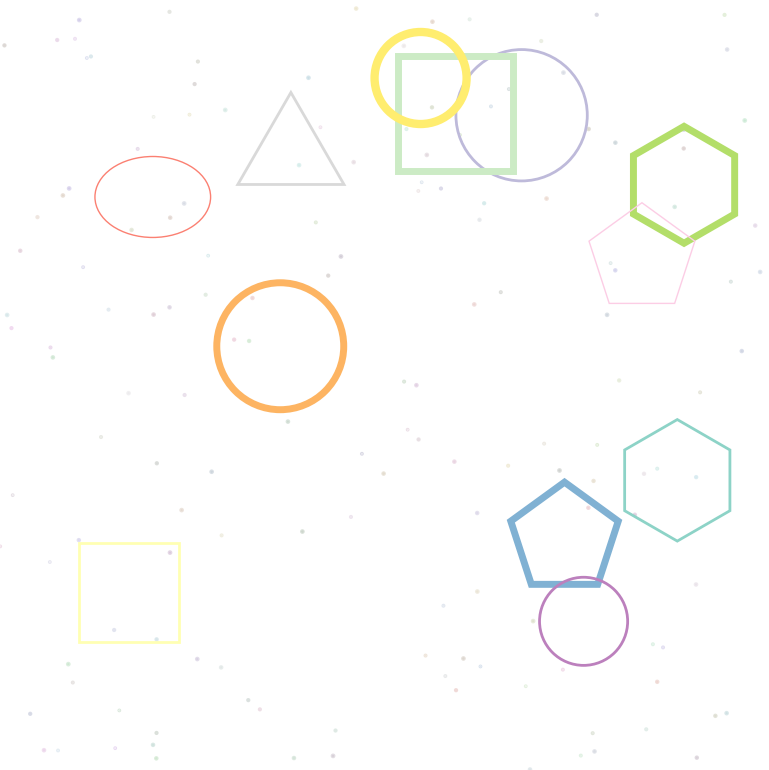[{"shape": "hexagon", "thickness": 1, "radius": 0.39, "center": [0.88, 0.376]}, {"shape": "square", "thickness": 1, "radius": 0.32, "center": [0.168, 0.23]}, {"shape": "circle", "thickness": 1, "radius": 0.43, "center": [0.677, 0.85]}, {"shape": "oval", "thickness": 0.5, "radius": 0.38, "center": [0.198, 0.744]}, {"shape": "pentagon", "thickness": 2.5, "radius": 0.37, "center": [0.733, 0.3]}, {"shape": "circle", "thickness": 2.5, "radius": 0.41, "center": [0.364, 0.55]}, {"shape": "hexagon", "thickness": 2.5, "radius": 0.38, "center": [0.888, 0.76]}, {"shape": "pentagon", "thickness": 0.5, "radius": 0.36, "center": [0.834, 0.664]}, {"shape": "triangle", "thickness": 1, "radius": 0.4, "center": [0.378, 0.8]}, {"shape": "circle", "thickness": 1, "radius": 0.29, "center": [0.758, 0.193]}, {"shape": "square", "thickness": 2.5, "radius": 0.37, "center": [0.591, 0.853]}, {"shape": "circle", "thickness": 3, "radius": 0.3, "center": [0.546, 0.899]}]